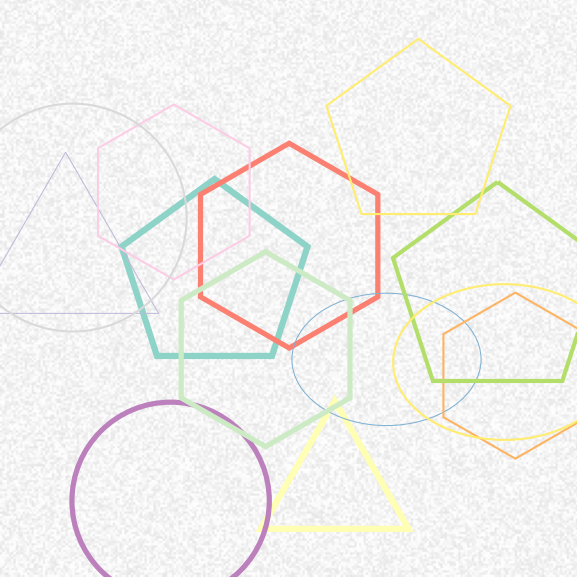[{"shape": "pentagon", "thickness": 3, "radius": 0.85, "center": [0.371, 0.52]}, {"shape": "triangle", "thickness": 3, "radius": 0.74, "center": [0.58, 0.157]}, {"shape": "triangle", "thickness": 0.5, "radius": 0.93, "center": [0.114, 0.549]}, {"shape": "hexagon", "thickness": 2.5, "radius": 0.89, "center": [0.501, 0.574]}, {"shape": "oval", "thickness": 0.5, "radius": 0.82, "center": [0.669, 0.377]}, {"shape": "hexagon", "thickness": 1, "radius": 0.72, "center": [0.892, 0.349]}, {"shape": "pentagon", "thickness": 2, "radius": 0.95, "center": [0.862, 0.494]}, {"shape": "hexagon", "thickness": 1, "radius": 0.76, "center": [0.301, 0.667]}, {"shape": "circle", "thickness": 1, "radius": 0.99, "center": [0.126, 0.622]}, {"shape": "circle", "thickness": 2.5, "radius": 0.85, "center": [0.295, 0.132]}, {"shape": "hexagon", "thickness": 2.5, "radius": 0.84, "center": [0.46, 0.394]}, {"shape": "pentagon", "thickness": 1, "radius": 0.84, "center": [0.724, 0.764]}, {"shape": "oval", "thickness": 1, "radius": 0.96, "center": [0.873, 0.372]}]